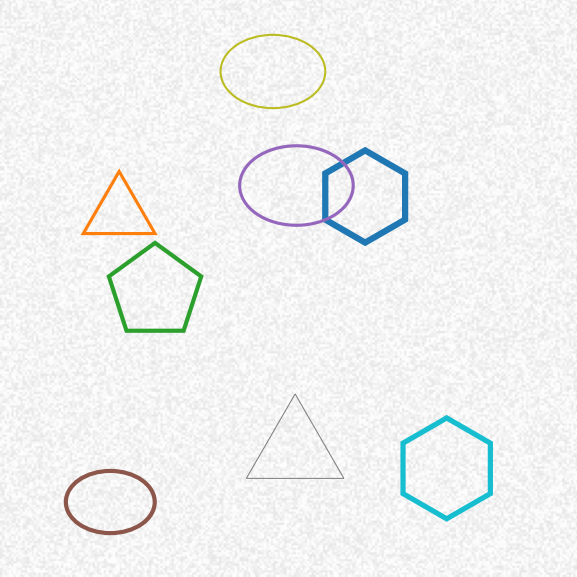[{"shape": "hexagon", "thickness": 3, "radius": 0.4, "center": [0.632, 0.659]}, {"shape": "triangle", "thickness": 1.5, "radius": 0.36, "center": [0.206, 0.631]}, {"shape": "pentagon", "thickness": 2, "radius": 0.42, "center": [0.268, 0.494]}, {"shape": "oval", "thickness": 1.5, "radius": 0.49, "center": [0.513, 0.678]}, {"shape": "oval", "thickness": 2, "radius": 0.38, "center": [0.191, 0.13]}, {"shape": "triangle", "thickness": 0.5, "radius": 0.49, "center": [0.511, 0.22]}, {"shape": "oval", "thickness": 1, "radius": 0.45, "center": [0.473, 0.875]}, {"shape": "hexagon", "thickness": 2.5, "radius": 0.44, "center": [0.773, 0.188]}]